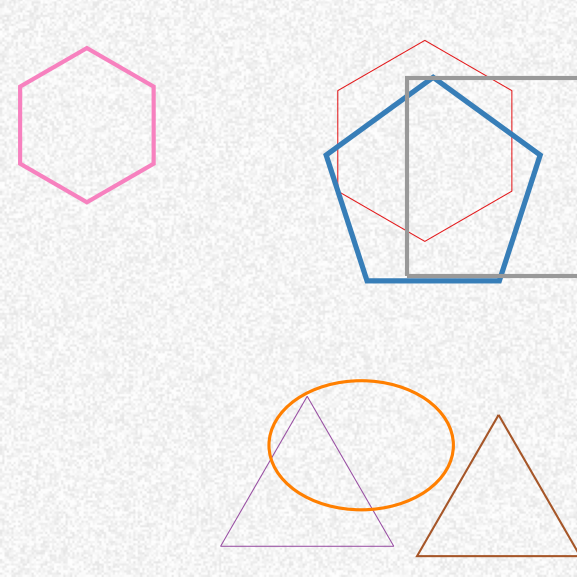[{"shape": "hexagon", "thickness": 0.5, "radius": 0.87, "center": [0.736, 0.755]}, {"shape": "pentagon", "thickness": 2.5, "radius": 0.97, "center": [0.75, 0.67]}, {"shape": "triangle", "thickness": 0.5, "radius": 0.87, "center": [0.532, 0.14]}, {"shape": "oval", "thickness": 1.5, "radius": 0.8, "center": [0.625, 0.228]}, {"shape": "triangle", "thickness": 1, "radius": 0.82, "center": [0.863, 0.118]}, {"shape": "hexagon", "thickness": 2, "radius": 0.67, "center": [0.15, 0.782]}, {"shape": "square", "thickness": 2, "radius": 0.86, "center": [0.877, 0.693]}]